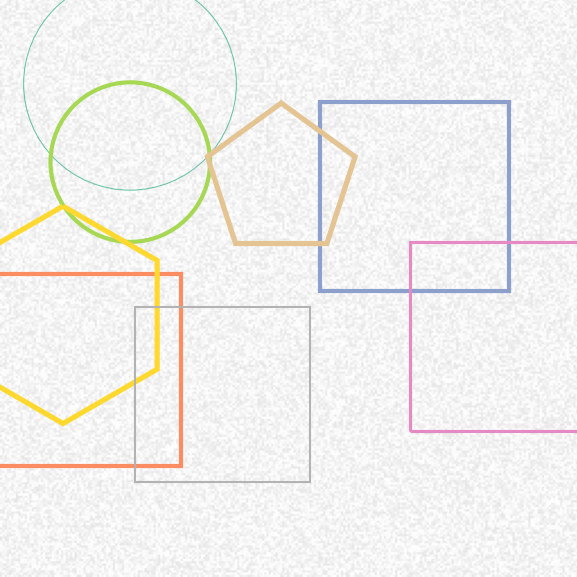[{"shape": "circle", "thickness": 0.5, "radius": 0.92, "center": [0.225, 0.854]}, {"shape": "square", "thickness": 2, "radius": 0.83, "center": [0.148, 0.358]}, {"shape": "square", "thickness": 2, "radius": 0.82, "center": [0.718, 0.659]}, {"shape": "square", "thickness": 1.5, "radius": 0.82, "center": [0.874, 0.417]}, {"shape": "circle", "thickness": 2, "radius": 0.69, "center": [0.226, 0.718]}, {"shape": "hexagon", "thickness": 2.5, "radius": 0.94, "center": [0.109, 0.454]}, {"shape": "pentagon", "thickness": 2.5, "radius": 0.67, "center": [0.487, 0.686]}, {"shape": "square", "thickness": 1, "radius": 0.76, "center": [0.385, 0.316]}]